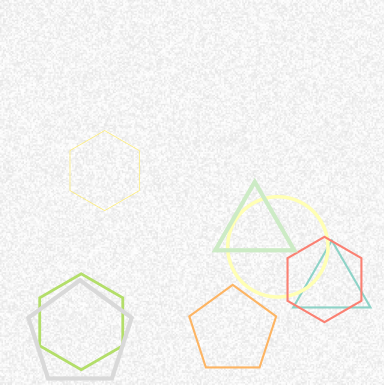[{"shape": "triangle", "thickness": 1.5, "radius": 0.58, "center": [0.862, 0.259]}, {"shape": "circle", "thickness": 2.5, "radius": 0.65, "center": [0.722, 0.359]}, {"shape": "hexagon", "thickness": 1.5, "radius": 0.55, "center": [0.843, 0.274]}, {"shape": "pentagon", "thickness": 1.5, "radius": 0.59, "center": [0.604, 0.142]}, {"shape": "hexagon", "thickness": 2, "radius": 0.62, "center": [0.211, 0.164]}, {"shape": "pentagon", "thickness": 3, "radius": 0.71, "center": [0.208, 0.131]}, {"shape": "triangle", "thickness": 3, "radius": 0.59, "center": [0.662, 0.409]}, {"shape": "hexagon", "thickness": 0.5, "radius": 0.52, "center": [0.272, 0.557]}]